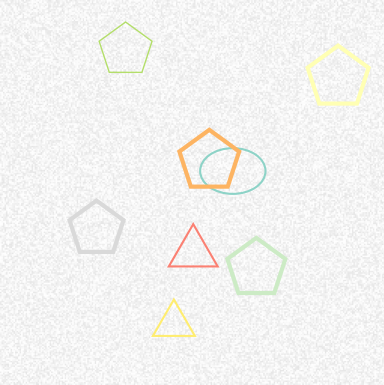[{"shape": "oval", "thickness": 1.5, "radius": 0.42, "center": [0.605, 0.556]}, {"shape": "pentagon", "thickness": 3, "radius": 0.42, "center": [0.878, 0.798]}, {"shape": "triangle", "thickness": 1.5, "radius": 0.37, "center": [0.502, 0.345]}, {"shape": "pentagon", "thickness": 3, "radius": 0.41, "center": [0.544, 0.581]}, {"shape": "pentagon", "thickness": 1, "radius": 0.36, "center": [0.326, 0.871]}, {"shape": "pentagon", "thickness": 3, "radius": 0.37, "center": [0.251, 0.405]}, {"shape": "pentagon", "thickness": 3, "radius": 0.4, "center": [0.666, 0.303]}, {"shape": "triangle", "thickness": 1.5, "radius": 0.31, "center": [0.452, 0.159]}]